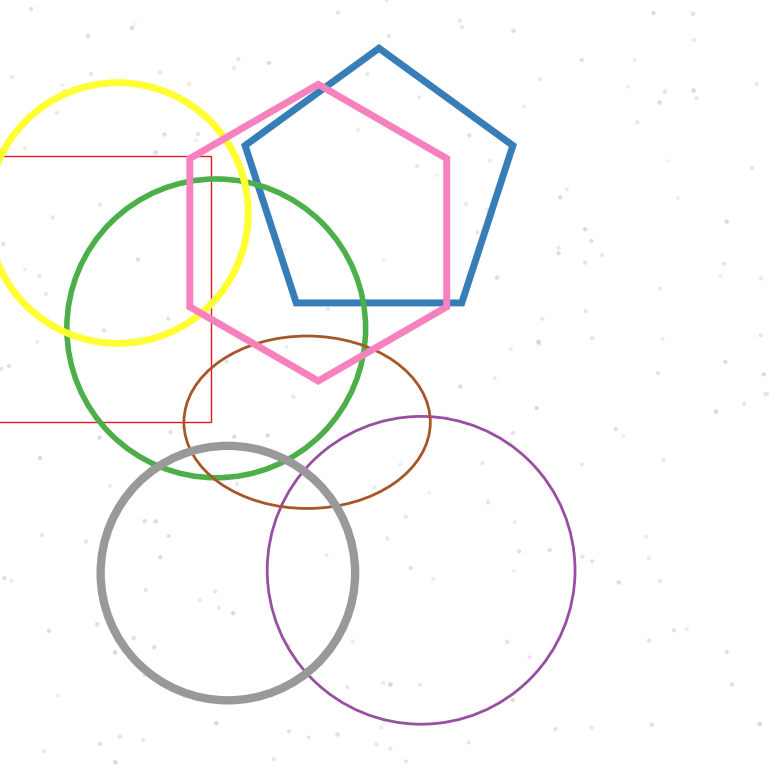[{"shape": "square", "thickness": 0.5, "radius": 0.86, "center": [0.101, 0.624]}, {"shape": "pentagon", "thickness": 2.5, "radius": 0.91, "center": [0.492, 0.755]}, {"shape": "circle", "thickness": 2, "radius": 0.97, "center": [0.281, 0.574]}, {"shape": "circle", "thickness": 1, "radius": 1.0, "center": [0.547, 0.259]}, {"shape": "circle", "thickness": 2.5, "radius": 0.85, "center": [0.153, 0.723]}, {"shape": "oval", "thickness": 1, "radius": 0.8, "center": [0.399, 0.452]}, {"shape": "hexagon", "thickness": 2.5, "radius": 0.96, "center": [0.413, 0.698]}, {"shape": "circle", "thickness": 3, "radius": 0.83, "center": [0.296, 0.256]}]